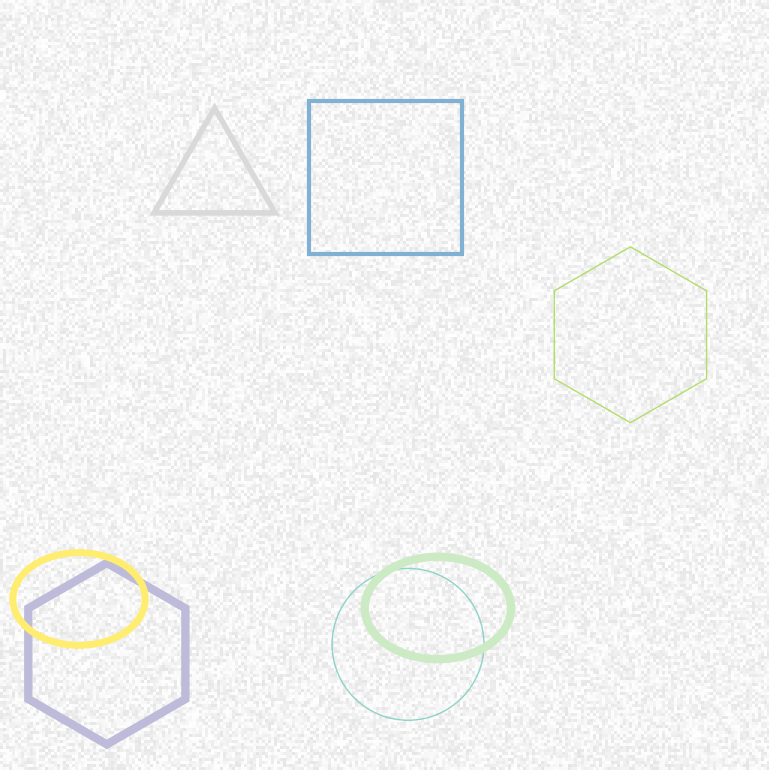[{"shape": "circle", "thickness": 0.5, "radius": 0.49, "center": [0.53, 0.163]}, {"shape": "hexagon", "thickness": 3, "radius": 0.59, "center": [0.139, 0.151]}, {"shape": "square", "thickness": 1.5, "radius": 0.5, "center": [0.501, 0.769]}, {"shape": "hexagon", "thickness": 0.5, "radius": 0.57, "center": [0.819, 0.565]}, {"shape": "triangle", "thickness": 2, "radius": 0.45, "center": [0.279, 0.769]}, {"shape": "oval", "thickness": 3, "radius": 0.48, "center": [0.569, 0.21]}, {"shape": "oval", "thickness": 2.5, "radius": 0.43, "center": [0.103, 0.222]}]